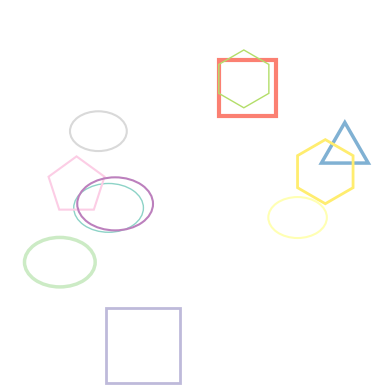[{"shape": "oval", "thickness": 1, "radius": 0.45, "center": [0.282, 0.46]}, {"shape": "oval", "thickness": 1.5, "radius": 0.38, "center": [0.773, 0.435]}, {"shape": "square", "thickness": 2, "radius": 0.48, "center": [0.371, 0.103]}, {"shape": "square", "thickness": 3, "radius": 0.37, "center": [0.643, 0.772]}, {"shape": "triangle", "thickness": 2.5, "radius": 0.35, "center": [0.896, 0.612]}, {"shape": "hexagon", "thickness": 1, "radius": 0.38, "center": [0.633, 0.795]}, {"shape": "pentagon", "thickness": 1.5, "radius": 0.38, "center": [0.199, 0.517]}, {"shape": "oval", "thickness": 1.5, "radius": 0.37, "center": [0.256, 0.659]}, {"shape": "oval", "thickness": 1.5, "radius": 0.49, "center": [0.299, 0.471]}, {"shape": "oval", "thickness": 2.5, "radius": 0.46, "center": [0.155, 0.319]}, {"shape": "hexagon", "thickness": 2, "radius": 0.42, "center": [0.845, 0.554]}]